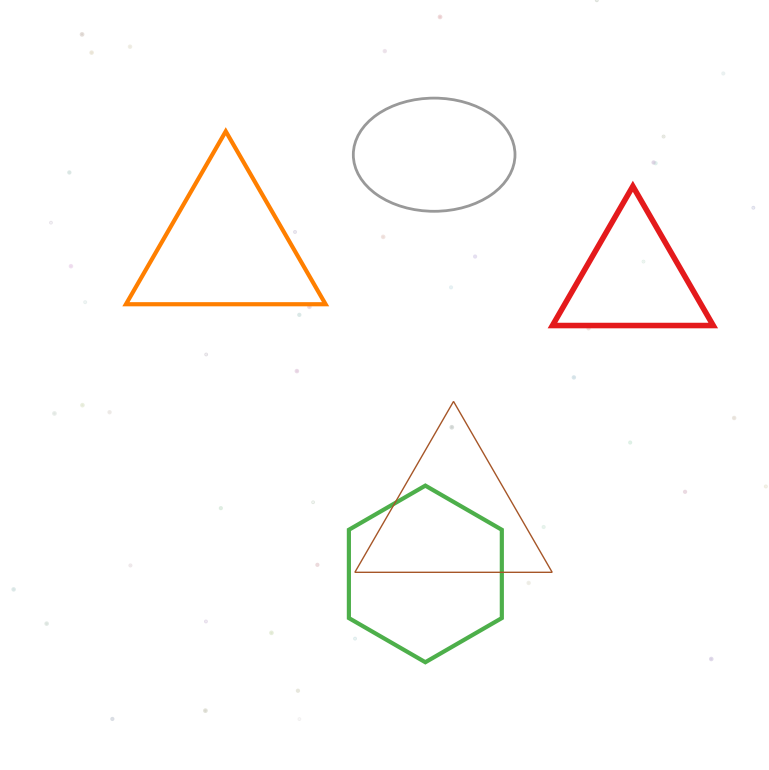[{"shape": "triangle", "thickness": 2, "radius": 0.6, "center": [0.822, 0.638]}, {"shape": "hexagon", "thickness": 1.5, "radius": 0.57, "center": [0.552, 0.255]}, {"shape": "triangle", "thickness": 1.5, "radius": 0.75, "center": [0.293, 0.68]}, {"shape": "triangle", "thickness": 0.5, "radius": 0.74, "center": [0.589, 0.331]}, {"shape": "oval", "thickness": 1, "radius": 0.52, "center": [0.564, 0.799]}]